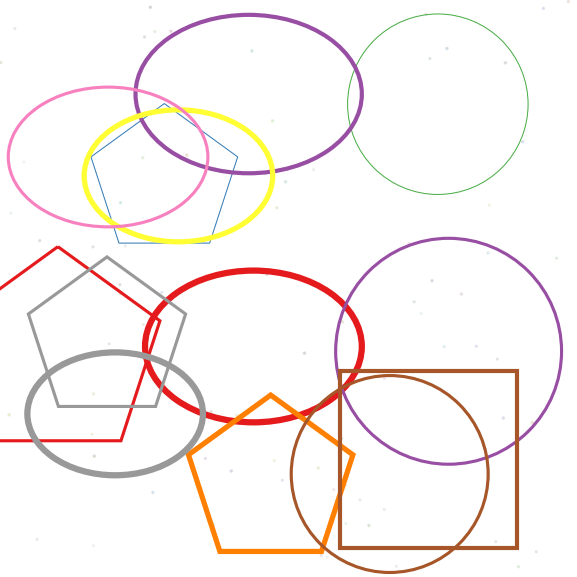[{"shape": "oval", "thickness": 3, "radius": 0.94, "center": [0.439, 0.399]}, {"shape": "pentagon", "thickness": 1.5, "radius": 0.93, "center": [0.1, 0.386]}, {"shape": "pentagon", "thickness": 0.5, "radius": 0.67, "center": [0.285, 0.686]}, {"shape": "circle", "thickness": 0.5, "radius": 0.78, "center": [0.758, 0.819]}, {"shape": "circle", "thickness": 1.5, "radius": 0.98, "center": [0.777, 0.391]}, {"shape": "oval", "thickness": 2, "radius": 0.98, "center": [0.431, 0.836]}, {"shape": "pentagon", "thickness": 2.5, "radius": 0.75, "center": [0.469, 0.165]}, {"shape": "oval", "thickness": 2.5, "radius": 0.82, "center": [0.309, 0.695]}, {"shape": "circle", "thickness": 1.5, "radius": 0.85, "center": [0.675, 0.178]}, {"shape": "square", "thickness": 2, "radius": 0.76, "center": [0.742, 0.203]}, {"shape": "oval", "thickness": 1.5, "radius": 0.86, "center": [0.187, 0.727]}, {"shape": "pentagon", "thickness": 1.5, "radius": 0.72, "center": [0.185, 0.411]}, {"shape": "oval", "thickness": 3, "radius": 0.76, "center": [0.199, 0.283]}]